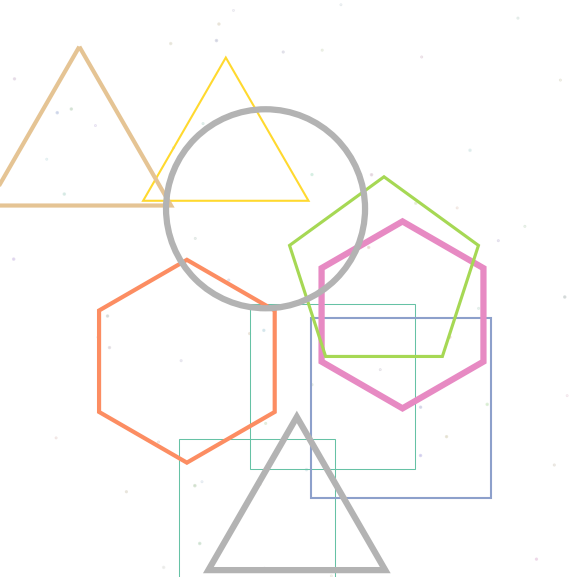[{"shape": "square", "thickness": 0.5, "radius": 0.71, "center": [0.576, 0.33]}, {"shape": "square", "thickness": 0.5, "radius": 0.68, "center": [0.445, 0.103]}, {"shape": "hexagon", "thickness": 2, "radius": 0.88, "center": [0.324, 0.374]}, {"shape": "square", "thickness": 1, "radius": 0.78, "center": [0.695, 0.293]}, {"shape": "hexagon", "thickness": 3, "radius": 0.81, "center": [0.697, 0.454]}, {"shape": "pentagon", "thickness": 1.5, "radius": 0.86, "center": [0.665, 0.521]}, {"shape": "triangle", "thickness": 1, "radius": 0.83, "center": [0.391, 0.734]}, {"shape": "triangle", "thickness": 2, "radius": 0.92, "center": [0.137, 0.735]}, {"shape": "triangle", "thickness": 3, "radius": 0.88, "center": [0.514, 0.1]}, {"shape": "circle", "thickness": 3, "radius": 0.86, "center": [0.46, 0.638]}]